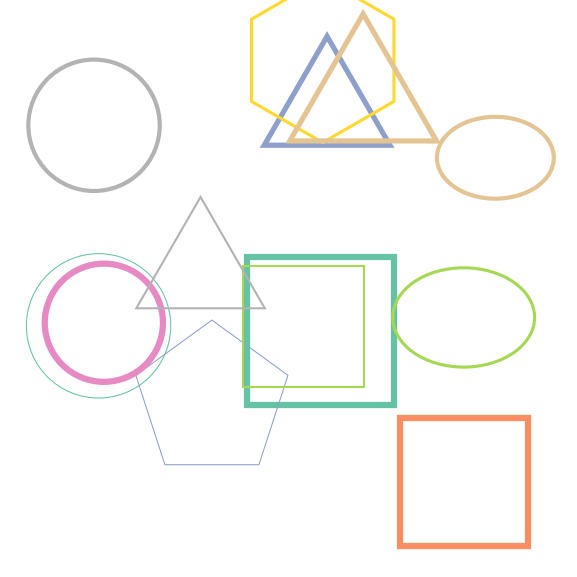[{"shape": "circle", "thickness": 0.5, "radius": 0.62, "center": [0.171, 0.435]}, {"shape": "square", "thickness": 3, "radius": 0.64, "center": [0.555, 0.426]}, {"shape": "square", "thickness": 3, "radius": 0.55, "center": [0.803, 0.165]}, {"shape": "triangle", "thickness": 2.5, "radius": 0.63, "center": [0.566, 0.811]}, {"shape": "pentagon", "thickness": 0.5, "radius": 0.69, "center": [0.367, 0.306]}, {"shape": "circle", "thickness": 3, "radius": 0.51, "center": [0.18, 0.44]}, {"shape": "oval", "thickness": 1.5, "radius": 0.61, "center": [0.803, 0.449]}, {"shape": "square", "thickness": 1, "radius": 0.52, "center": [0.525, 0.434]}, {"shape": "hexagon", "thickness": 1.5, "radius": 0.71, "center": [0.559, 0.895]}, {"shape": "triangle", "thickness": 2.5, "radius": 0.73, "center": [0.629, 0.828]}, {"shape": "oval", "thickness": 2, "radius": 0.51, "center": [0.858, 0.726]}, {"shape": "triangle", "thickness": 1, "radius": 0.64, "center": [0.347, 0.53]}, {"shape": "circle", "thickness": 2, "radius": 0.57, "center": [0.163, 0.782]}]